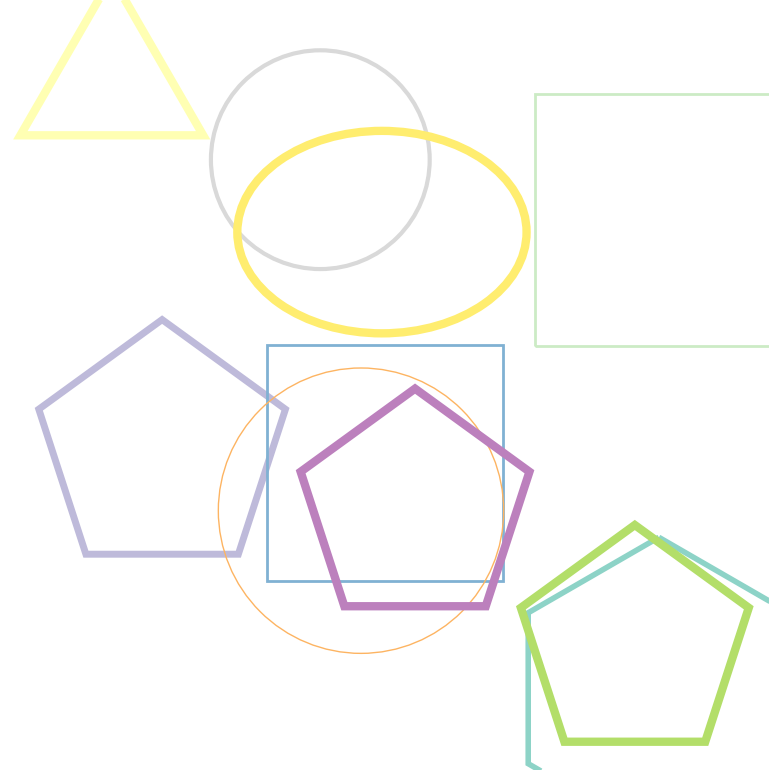[{"shape": "hexagon", "thickness": 2, "radius": 0.98, "center": [0.856, 0.106]}, {"shape": "triangle", "thickness": 3, "radius": 0.69, "center": [0.145, 0.893]}, {"shape": "pentagon", "thickness": 2.5, "radius": 0.84, "center": [0.211, 0.416]}, {"shape": "square", "thickness": 1, "radius": 0.77, "center": [0.5, 0.398]}, {"shape": "circle", "thickness": 0.5, "radius": 0.93, "center": [0.469, 0.337]}, {"shape": "pentagon", "thickness": 3, "radius": 0.78, "center": [0.824, 0.163]}, {"shape": "circle", "thickness": 1.5, "radius": 0.71, "center": [0.416, 0.793]}, {"shape": "pentagon", "thickness": 3, "radius": 0.78, "center": [0.539, 0.339]}, {"shape": "square", "thickness": 1, "radius": 0.82, "center": [0.858, 0.714]}, {"shape": "oval", "thickness": 3, "radius": 0.94, "center": [0.496, 0.699]}]